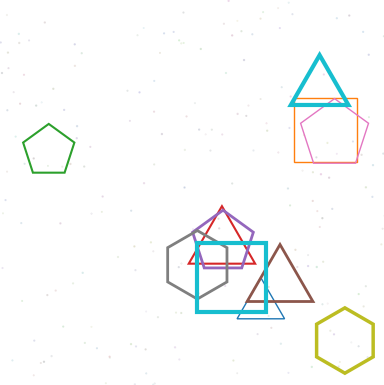[{"shape": "triangle", "thickness": 1, "radius": 0.36, "center": [0.677, 0.208]}, {"shape": "square", "thickness": 1, "radius": 0.41, "center": [0.845, 0.663]}, {"shape": "pentagon", "thickness": 1.5, "radius": 0.35, "center": [0.127, 0.608]}, {"shape": "triangle", "thickness": 1.5, "radius": 0.5, "center": [0.576, 0.365]}, {"shape": "pentagon", "thickness": 2, "radius": 0.41, "center": [0.579, 0.371]}, {"shape": "triangle", "thickness": 2, "radius": 0.49, "center": [0.727, 0.266]}, {"shape": "pentagon", "thickness": 1, "radius": 0.46, "center": [0.869, 0.651]}, {"shape": "hexagon", "thickness": 2, "radius": 0.44, "center": [0.513, 0.312]}, {"shape": "hexagon", "thickness": 2.5, "radius": 0.42, "center": [0.896, 0.116]}, {"shape": "square", "thickness": 3, "radius": 0.45, "center": [0.601, 0.278]}, {"shape": "triangle", "thickness": 3, "radius": 0.43, "center": [0.83, 0.77]}]